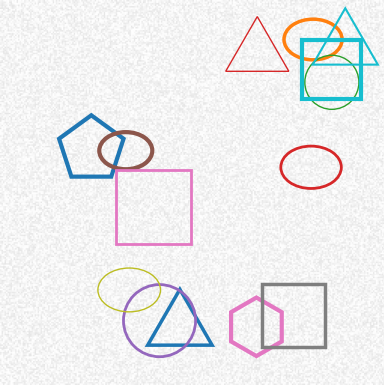[{"shape": "triangle", "thickness": 2.5, "radius": 0.48, "center": [0.467, 0.152]}, {"shape": "pentagon", "thickness": 3, "radius": 0.44, "center": [0.237, 0.612]}, {"shape": "oval", "thickness": 2.5, "radius": 0.38, "center": [0.813, 0.897]}, {"shape": "circle", "thickness": 1, "radius": 0.35, "center": [0.862, 0.786]}, {"shape": "oval", "thickness": 2, "radius": 0.39, "center": [0.808, 0.565]}, {"shape": "triangle", "thickness": 1, "radius": 0.47, "center": [0.668, 0.862]}, {"shape": "circle", "thickness": 2, "radius": 0.47, "center": [0.414, 0.167]}, {"shape": "oval", "thickness": 3, "radius": 0.34, "center": [0.327, 0.609]}, {"shape": "hexagon", "thickness": 3, "radius": 0.38, "center": [0.666, 0.151]}, {"shape": "square", "thickness": 2, "radius": 0.49, "center": [0.4, 0.463]}, {"shape": "square", "thickness": 2.5, "radius": 0.41, "center": [0.763, 0.18]}, {"shape": "oval", "thickness": 1, "radius": 0.41, "center": [0.336, 0.247]}, {"shape": "triangle", "thickness": 1.5, "radius": 0.49, "center": [0.897, 0.881]}, {"shape": "square", "thickness": 3, "radius": 0.38, "center": [0.862, 0.819]}]